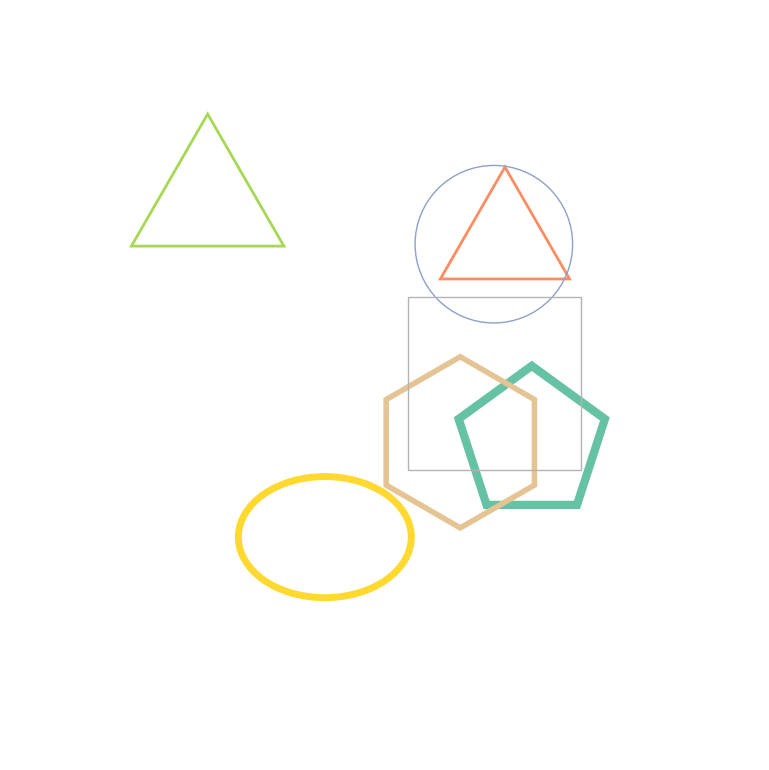[{"shape": "pentagon", "thickness": 3, "radius": 0.5, "center": [0.691, 0.425]}, {"shape": "triangle", "thickness": 1, "radius": 0.48, "center": [0.656, 0.686]}, {"shape": "circle", "thickness": 0.5, "radius": 0.51, "center": [0.641, 0.683]}, {"shape": "triangle", "thickness": 1, "radius": 0.57, "center": [0.27, 0.738]}, {"shape": "oval", "thickness": 2.5, "radius": 0.56, "center": [0.422, 0.302]}, {"shape": "hexagon", "thickness": 2, "radius": 0.56, "center": [0.598, 0.426]}, {"shape": "square", "thickness": 0.5, "radius": 0.56, "center": [0.642, 0.502]}]